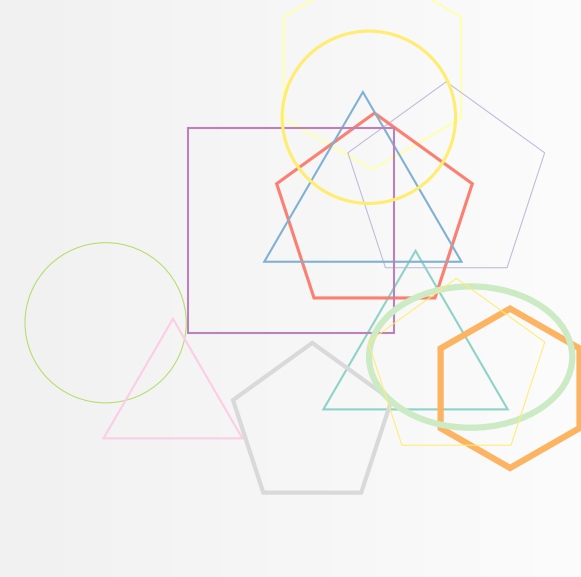[{"shape": "triangle", "thickness": 1, "radius": 0.92, "center": [0.715, 0.382]}, {"shape": "hexagon", "thickness": 1, "radius": 0.88, "center": [0.641, 0.882]}, {"shape": "pentagon", "thickness": 0.5, "radius": 0.89, "center": [0.768, 0.68]}, {"shape": "pentagon", "thickness": 1.5, "radius": 0.88, "center": [0.644, 0.626]}, {"shape": "triangle", "thickness": 1, "radius": 0.98, "center": [0.624, 0.644]}, {"shape": "hexagon", "thickness": 3, "radius": 0.69, "center": [0.878, 0.327]}, {"shape": "circle", "thickness": 0.5, "radius": 0.69, "center": [0.182, 0.44]}, {"shape": "triangle", "thickness": 1, "radius": 0.69, "center": [0.298, 0.309]}, {"shape": "pentagon", "thickness": 2, "radius": 0.72, "center": [0.537, 0.262]}, {"shape": "square", "thickness": 1, "radius": 0.89, "center": [0.501, 0.6]}, {"shape": "oval", "thickness": 3, "radius": 0.87, "center": [0.81, 0.381]}, {"shape": "circle", "thickness": 1.5, "radius": 0.75, "center": [0.635, 0.796]}, {"shape": "pentagon", "thickness": 0.5, "radius": 0.8, "center": [0.785, 0.357]}]